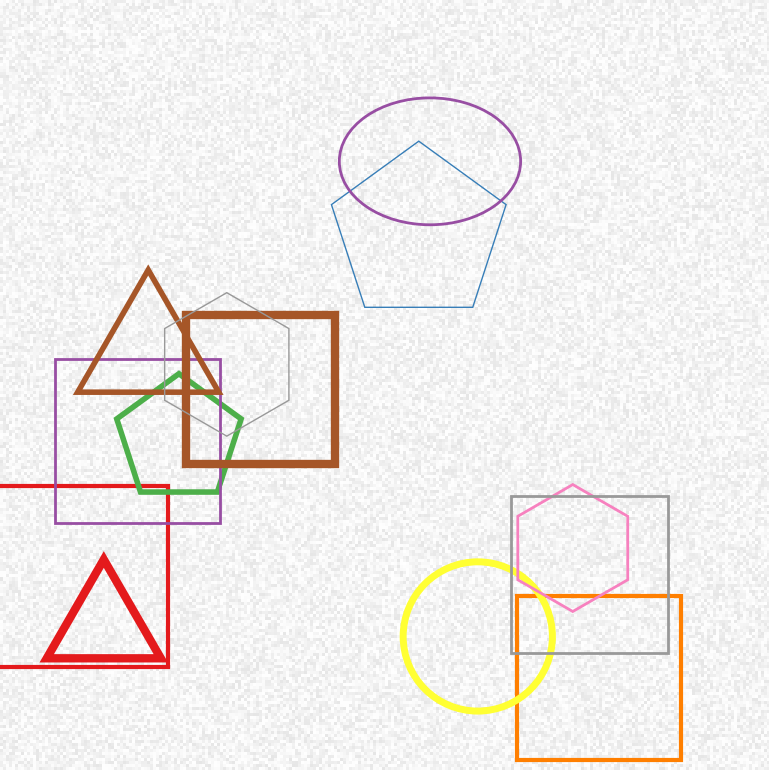[{"shape": "square", "thickness": 1.5, "radius": 0.59, "center": [0.101, 0.251]}, {"shape": "triangle", "thickness": 3, "radius": 0.43, "center": [0.135, 0.188]}, {"shape": "pentagon", "thickness": 0.5, "radius": 0.6, "center": [0.544, 0.697]}, {"shape": "pentagon", "thickness": 2, "radius": 0.42, "center": [0.232, 0.43]}, {"shape": "square", "thickness": 1, "radius": 0.53, "center": [0.179, 0.427]}, {"shape": "oval", "thickness": 1, "radius": 0.59, "center": [0.558, 0.79]}, {"shape": "square", "thickness": 1.5, "radius": 0.53, "center": [0.778, 0.119]}, {"shape": "circle", "thickness": 2.5, "radius": 0.48, "center": [0.62, 0.173]}, {"shape": "square", "thickness": 3, "radius": 0.48, "center": [0.339, 0.495]}, {"shape": "triangle", "thickness": 2, "radius": 0.53, "center": [0.193, 0.544]}, {"shape": "hexagon", "thickness": 1, "radius": 0.41, "center": [0.744, 0.288]}, {"shape": "hexagon", "thickness": 0.5, "radius": 0.47, "center": [0.295, 0.527]}, {"shape": "square", "thickness": 1, "radius": 0.51, "center": [0.765, 0.254]}]